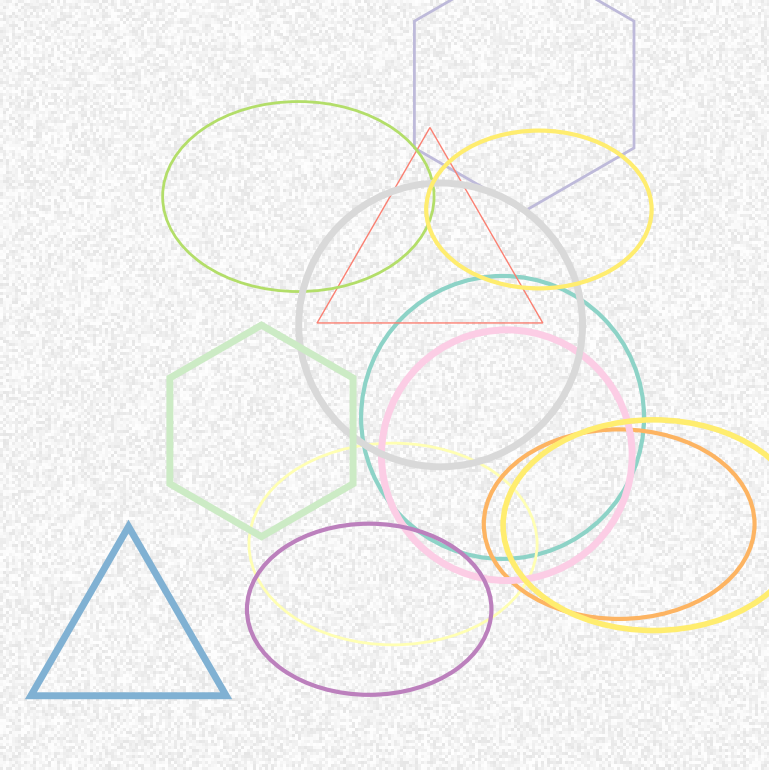[{"shape": "circle", "thickness": 1.5, "radius": 0.92, "center": [0.653, 0.458]}, {"shape": "oval", "thickness": 1, "radius": 0.94, "center": [0.51, 0.293]}, {"shape": "hexagon", "thickness": 1, "radius": 0.82, "center": [0.681, 0.89]}, {"shape": "triangle", "thickness": 0.5, "radius": 0.85, "center": [0.558, 0.665]}, {"shape": "triangle", "thickness": 2.5, "radius": 0.73, "center": [0.167, 0.17]}, {"shape": "oval", "thickness": 1.5, "radius": 0.88, "center": [0.804, 0.319]}, {"shape": "oval", "thickness": 1, "radius": 0.88, "center": [0.387, 0.745]}, {"shape": "circle", "thickness": 2.5, "radius": 0.81, "center": [0.658, 0.409]}, {"shape": "circle", "thickness": 2.5, "radius": 0.92, "center": [0.572, 0.578]}, {"shape": "oval", "thickness": 1.5, "radius": 0.79, "center": [0.479, 0.209]}, {"shape": "hexagon", "thickness": 2.5, "radius": 0.69, "center": [0.34, 0.44]}, {"shape": "oval", "thickness": 1.5, "radius": 0.73, "center": [0.7, 0.728]}, {"shape": "oval", "thickness": 2, "radius": 0.98, "center": [0.849, 0.318]}]